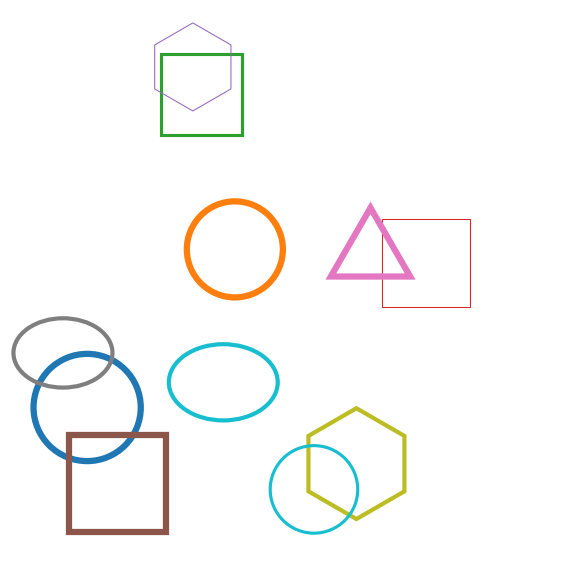[{"shape": "circle", "thickness": 3, "radius": 0.46, "center": [0.151, 0.294]}, {"shape": "circle", "thickness": 3, "radius": 0.42, "center": [0.407, 0.567]}, {"shape": "square", "thickness": 1.5, "radius": 0.35, "center": [0.349, 0.836]}, {"shape": "square", "thickness": 0.5, "radius": 0.38, "center": [0.737, 0.544]}, {"shape": "hexagon", "thickness": 0.5, "radius": 0.38, "center": [0.334, 0.883]}, {"shape": "square", "thickness": 3, "radius": 0.42, "center": [0.204, 0.162]}, {"shape": "triangle", "thickness": 3, "radius": 0.4, "center": [0.642, 0.56]}, {"shape": "oval", "thickness": 2, "radius": 0.43, "center": [0.109, 0.388]}, {"shape": "hexagon", "thickness": 2, "radius": 0.48, "center": [0.617, 0.196]}, {"shape": "circle", "thickness": 1.5, "radius": 0.38, "center": [0.544, 0.152]}, {"shape": "oval", "thickness": 2, "radius": 0.47, "center": [0.387, 0.337]}]